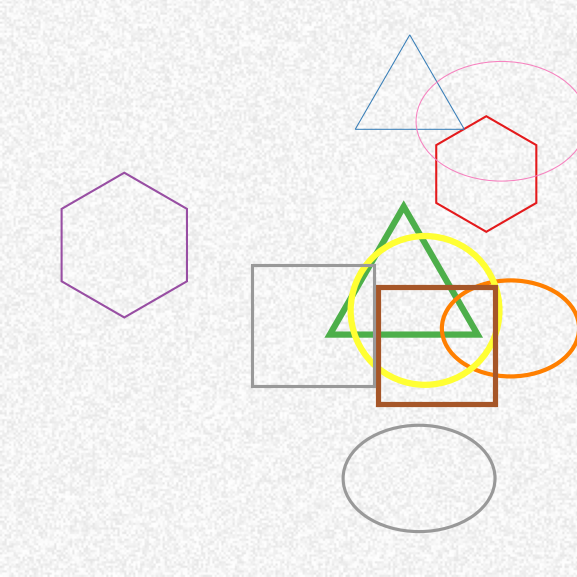[{"shape": "hexagon", "thickness": 1, "radius": 0.5, "center": [0.842, 0.698]}, {"shape": "triangle", "thickness": 0.5, "radius": 0.55, "center": [0.71, 0.83]}, {"shape": "triangle", "thickness": 3, "radius": 0.74, "center": [0.699, 0.494]}, {"shape": "hexagon", "thickness": 1, "radius": 0.63, "center": [0.215, 0.575]}, {"shape": "oval", "thickness": 2, "radius": 0.59, "center": [0.884, 0.43]}, {"shape": "circle", "thickness": 3, "radius": 0.64, "center": [0.736, 0.462]}, {"shape": "square", "thickness": 2.5, "radius": 0.5, "center": [0.756, 0.401]}, {"shape": "oval", "thickness": 0.5, "radius": 0.74, "center": [0.868, 0.789]}, {"shape": "oval", "thickness": 1.5, "radius": 0.66, "center": [0.726, 0.171]}, {"shape": "square", "thickness": 1.5, "radius": 0.53, "center": [0.542, 0.435]}]